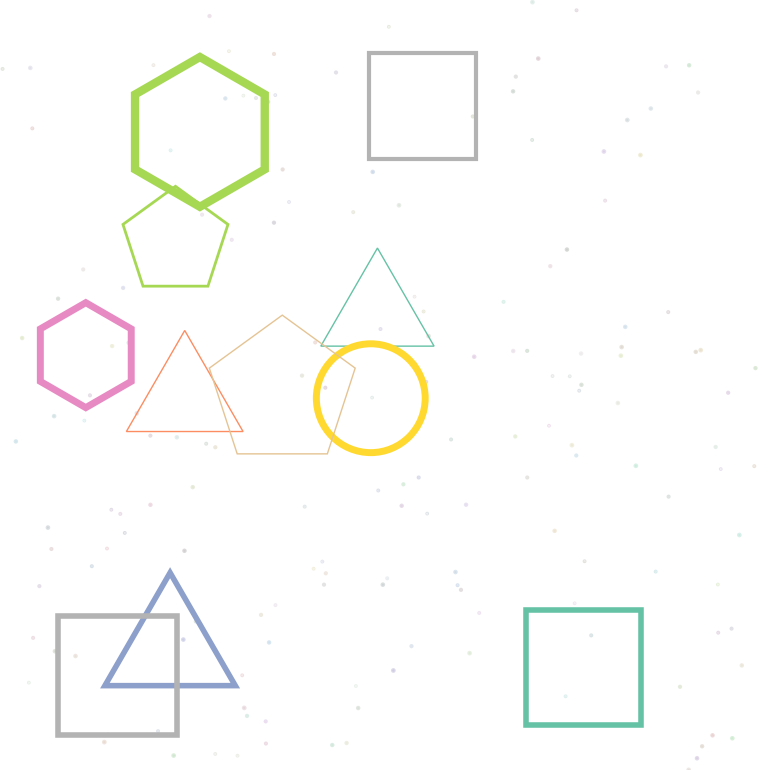[{"shape": "triangle", "thickness": 0.5, "radius": 0.42, "center": [0.49, 0.593]}, {"shape": "square", "thickness": 2, "radius": 0.37, "center": [0.758, 0.133]}, {"shape": "triangle", "thickness": 0.5, "radius": 0.44, "center": [0.24, 0.483]}, {"shape": "triangle", "thickness": 2, "radius": 0.49, "center": [0.221, 0.158]}, {"shape": "hexagon", "thickness": 2.5, "radius": 0.34, "center": [0.111, 0.539]}, {"shape": "pentagon", "thickness": 1, "radius": 0.36, "center": [0.228, 0.686]}, {"shape": "hexagon", "thickness": 3, "radius": 0.49, "center": [0.26, 0.829]}, {"shape": "circle", "thickness": 2.5, "radius": 0.35, "center": [0.482, 0.483]}, {"shape": "pentagon", "thickness": 0.5, "radius": 0.5, "center": [0.367, 0.491]}, {"shape": "square", "thickness": 1.5, "radius": 0.34, "center": [0.549, 0.863]}, {"shape": "square", "thickness": 2, "radius": 0.39, "center": [0.152, 0.123]}]